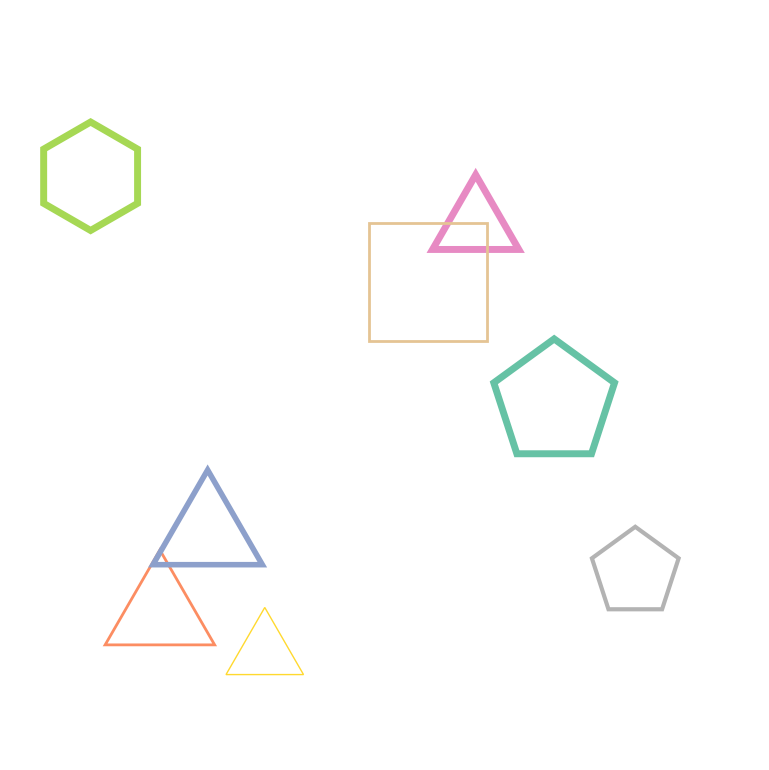[{"shape": "pentagon", "thickness": 2.5, "radius": 0.41, "center": [0.72, 0.477]}, {"shape": "triangle", "thickness": 1, "radius": 0.41, "center": [0.208, 0.204]}, {"shape": "triangle", "thickness": 2, "radius": 0.41, "center": [0.27, 0.308]}, {"shape": "triangle", "thickness": 2.5, "radius": 0.32, "center": [0.618, 0.708]}, {"shape": "hexagon", "thickness": 2.5, "radius": 0.35, "center": [0.118, 0.771]}, {"shape": "triangle", "thickness": 0.5, "radius": 0.29, "center": [0.344, 0.153]}, {"shape": "square", "thickness": 1, "radius": 0.38, "center": [0.556, 0.634]}, {"shape": "pentagon", "thickness": 1.5, "radius": 0.3, "center": [0.825, 0.257]}]